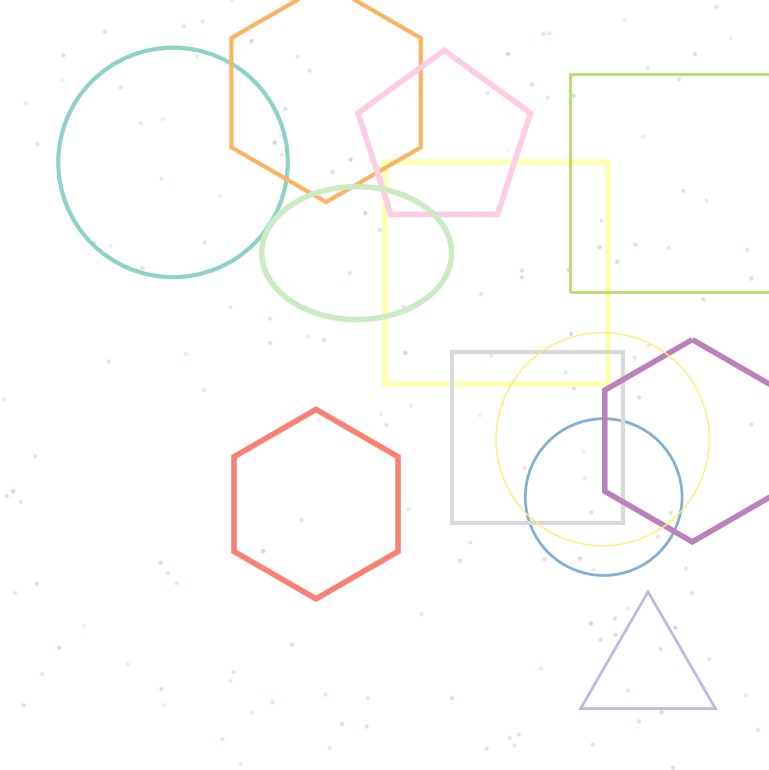[{"shape": "circle", "thickness": 1.5, "radius": 0.75, "center": [0.225, 0.789]}, {"shape": "square", "thickness": 2, "radius": 0.72, "center": [0.645, 0.645]}, {"shape": "triangle", "thickness": 1, "radius": 0.51, "center": [0.842, 0.13]}, {"shape": "hexagon", "thickness": 2, "radius": 0.61, "center": [0.41, 0.345]}, {"shape": "circle", "thickness": 1, "radius": 0.51, "center": [0.784, 0.354]}, {"shape": "hexagon", "thickness": 1.5, "radius": 0.71, "center": [0.423, 0.88]}, {"shape": "square", "thickness": 1, "radius": 0.71, "center": [0.882, 0.762]}, {"shape": "pentagon", "thickness": 2, "radius": 0.59, "center": [0.577, 0.817]}, {"shape": "square", "thickness": 1.5, "radius": 0.55, "center": [0.698, 0.431]}, {"shape": "hexagon", "thickness": 2, "radius": 0.66, "center": [0.899, 0.428]}, {"shape": "oval", "thickness": 2, "radius": 0.62, "center": [0.463, 0.671]}, {"shape": "circle", "thickness": 0.5, "radius": 0.69, "center": [0.783, 0.43]}]